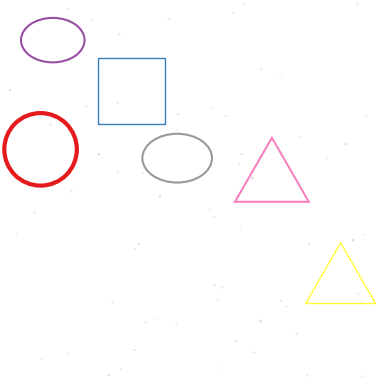[{"shape": "circle", "thickness": 3, "radius": 0.47, "center": [0.105, 0.612]}, {"shape": "square", "thickness": 1, "radius": 0.43, "center": [0.34, 0.764]}, {"shape": "oval", "thickness": 1.5, "radius": 0.41, "center": [0.137, 0.896]}, {"shape": "triangle", "thickness": 1, "radius": 0.53, "center": [0.885, 0.264]}, {"shape": "triangle", "thickness": 1.5, "radius": 0.55, "center": [0.706, 0.531]}, {"shape": "oval", "thickness": 1.5, "radius": 0.45, "center": [0.46, 0.589]}]